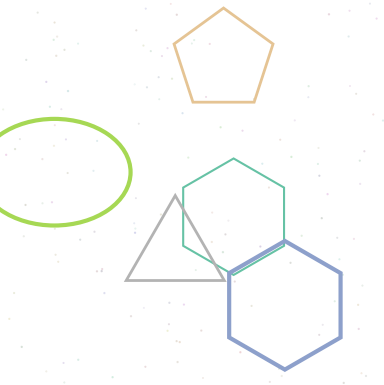[{"shape": "hexagon", "thickness": 1.5, "radius": 0.76, "center": [0.607, 0.437]}, {"shape": "hexagon", "thickness": 3, "radius": 0.84, "center": [0.74, 0.207]}, {"shape": "oval", "thickness": 3, "radius": 0.99, "center": [0.141, 0.553]}, {"shape": "pentagon", "thickness": 2, "radius": 0.68, "center": [0.581, 0.844]}, {"shape": "triangle", "thickness": 2, "radius": 0.74, "center": [0.455, 0.345]}]